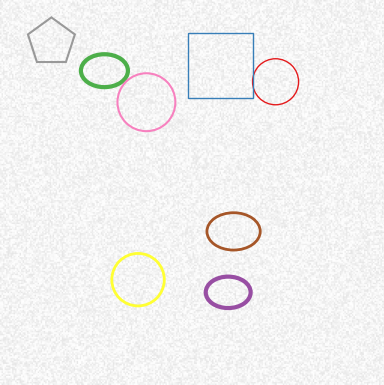[{"shape": "circle", "thickness": 1, "radius": 0.3, "center": [0.716, 0.788]}, {"shape": "square", "thickness": 1, "radius": 0.42, "center": [0.574, 0.83]}, {"shape": "oval", "thickness": 3, "radius": 0.31, "center": [0.271, 0.816]}, {"shape": "oval", "thickness": 3, "radius": 0.29, "center": [0.593, 0.241]}, {"shape": "circle", "thickness": 2, "radius": 0.34, "center": [0.359, 0.274]}, {"shape": "oval", "thickness": 2, "radius": 0.35, "center": [0.607, 0.399]}, {"shape": "circle", "thickness": 1.5, "radius": 0.38, "center": [0.38, 0.735]}, {"shape": "pentagon", "thickness": 1.5, "radius": 0.32, "center": [0.134, 0.891]}]